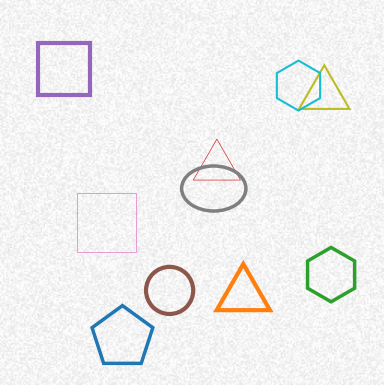[{"shape": "pentagon", "thickness": 2.5, "radius": 0.41, "center": [0.318, 0.123]}, {"shape": "triangle", "thickness": 3, "radius": 0.4, "center": [0.632, 0.234]}, {"shape": "hexagon", "thickness": 2.5, "radius": 0.35, "center": [0.86, 0.287]}, {"shape": "triangle", "thickness": 0.5, "radius": 0.35, "center": [0.563, 0.568]}, {"shape": "square", "thickness": 3, "radius": 0.34, "center": [0.167, 0.82]}, {"shape": "circle", "thickness": 3, "radius": 0.31, "center": [0.441, 0.246]}, {"shape": "square", "thickness": 0.5, "radius": 0.38, "center": [0.276, 0.423]}, {"shape": "oval", "thickness": 2.5, "radius": 0.42, "center": [0.555, 0.51]}, {"shape": "triangle", "thickness": 1.5, "radius": 0.38, "center": [0.842, 0.755]}, {"shape": "hexagon", "thickness": 1.5, "radius": 0.32, "center": [0.775, 0.778]}]